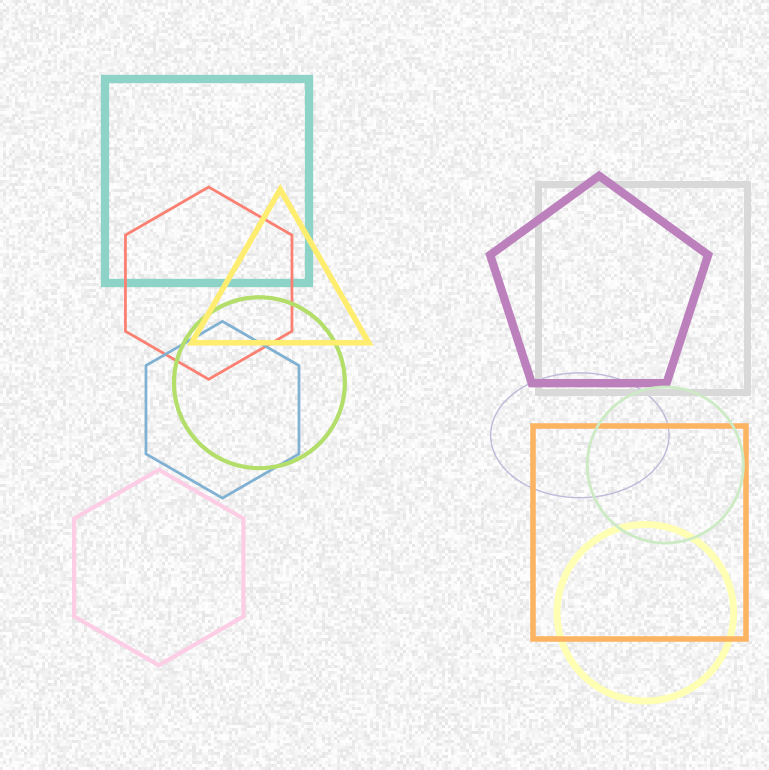[{"shape": "square", "thickness": 3, "radius": 0.66, "center": [0.269, 0.765]}, {"shape": "circle", "thickness": 2.5, "radius": 0.57, "center": [0.838, 0.204]}, {"shape": "oval", "thickness": 0.5, "radius": 0.58, "center": [0.753, 0.435]}, {"shape": "hexagon", "thickness": 1, "radius": 0.62, "center": [0.271, 0.632]}, {"shape": "hexagon", "thickness": 1, "radius": 0.57, "center": [0.289, 0.468]}, {"shape": "square", "thickness": 2, "radius": 0.69, "center": [0.831, 0.309]}, {"shape": "circle", "thickness": 1.5, "radius": 0.55, "center": [0.337, 0.503]}, {"shape": "hexagon", "thickness": 1.5, "radius": 0.63, "center": [0.206, 0.263]}, {"shape": "square", "thickness": 2.5, "radius": 0.68, "center": [0.835, 0.626]}, {"shape": "pentagon", "thickness": 3, "radius": 0.74, "center": [0.778, 0.623]}, {"shape": "circle", "thickness": 1, "radius": 0.51, "center": [0.864, 0.396]}, {"shape": "triangle", "thickness": 2, "radius": 0.66, "center": [0.364, 0.621]}]